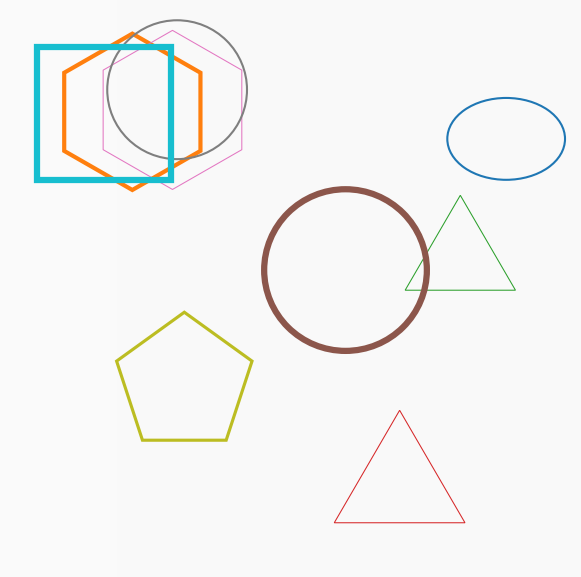[{"shape": "oval", "thickness": 1, "radius": 0.51, "center": [0.871, 0.759]}, {"shape": "hexagon", "thickness": 2, "radius": 0.68, "center": [0.228, 0.806]}, {"shape": "triangle", "thickness": 0.5, "radius": 0.55, "center": [0.792, 0.551]}, {"shape": "triangle", "thickness": 0.5, "radius": 0.65, "center": [0.688, 0.159]}, {"shape": "circle", "thickness": 3, "radius": 0.7, "center": [0.594, 0.531]}, {"shape": "hexagon", "thickness": 0.5, "radius": 0.69, "center": [0.297, 0.809]}, {"shape": "circle", "thickness": 1, "radius": 0.6, "center": [0.305, 0.844]}, {"shape": "pentagon", "thickness": 1.5, "radius": 0.61, "center": [0.317, 0.336]}, {"shape": "square", "thickness": 3, "radius": 0.57, "center": [0.179, 0.802]}]